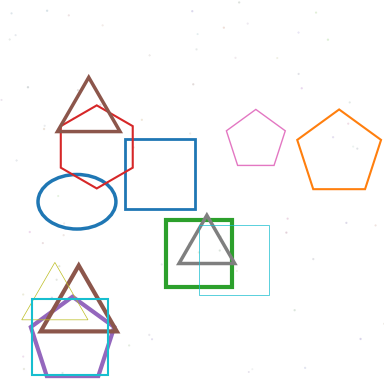[{"shape": "square", "thickness": 2, "radius": 0.45, "center": [0.415, 0.548]}, {"shape": "oval", "thickness": 2.5, "radius": 0.51, "center": [0.2, 0.476]}, {"shape": "pentagon", "thickness": 1.5, "radius": 0.57, "center": [0.881, 0.601]}, {"shape": "square", "thickness": 3, "radius": 0.43, "center": [0.517, 0.341]}, {"shape": "hexagon", "thickness": 1.5, "radius": 0.54, "center": [0.251, 0.618]}, {"shape": "pentagon", "thickness": 3, "radius": 0.57, "center": [0.188, 0.115]}, {"shape": "triangle", "thickness": 3, "radius": 0.57, "center": [0.205, 0.196]}, {"shape": "triangle", "thickness": 2.5, "radius": 0.47, "center": [0.23, 0.705]}, {"shape": "pentagon", "thickness": 1, "radius": 0.4, "center": [0.665, 0.635]}, {"shape": "triangle", "thickness": 2.5, "radius": 0.42, "center": [0.537, 0.357]}, {"shape": "triangle", "thickness": 0.5, "radius": 0.5, "center": [0.143, 0.219]}, {"shape": "square", "thickness": 1.5, "radius": 0.5, "center": [0.182, 0.125]}, {"shape": "square", "thickness": 0.5, "radius": 0.45, "center": [0.608, 0.325]}]